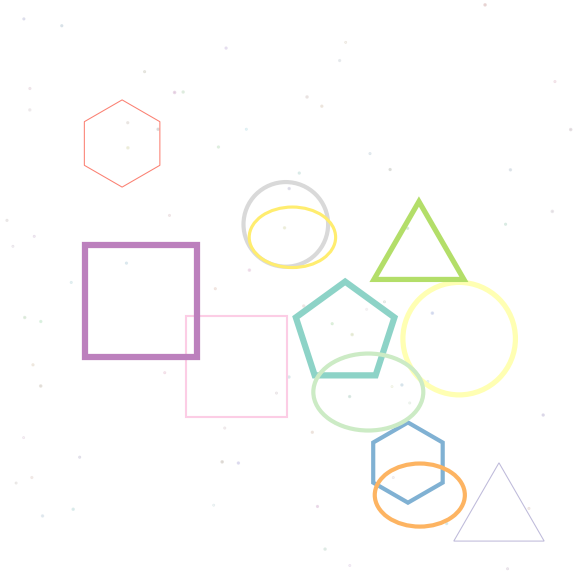[{"shape": "pentagon", "thickness": 3, "radius": 0.45, "center": [0.598, 0.422]}, {"shape": "circle", "thickness": 2.5, "radius": 0.49, "center": [0.795, 0.413]}, {"shape": "triangle", "thickness": 0.5, "radius": 0.45, "center": [0.864, 0.107]}, {"shape": "hexagon", "thickness": 0.5, "radius": 0.38, "center": [0.211, 0.751]}, {"shape": "hexagon", "thickness": 2, "radius": 0.35, "center": [0.706, 0.198]}, {"shape": "oval", "thickness": 2, "radius": 0.39, "center": [0.727, 0.142]}, {"shape": "triangle", "thickness": 2.5, "radius": 0.45, "center": [0.725, 0.56]}, {"shape": "square", "thickness": 1, "radius": 0.44, "center": [0.41, 0.365]}, {"shape": "circle", "thickness": 2, "radius": 0.37, "center": [0.495, 0.611]}, {"shape": "square", "thickness": 3, "radius": 0.48, "center": [0.244, 0.478]}, {"shape": "oval", "thickness": 2, "radius": 0.48, "center": [0.638, 0.32]}, {"shape": "oval", "thickness": 1.5, "radius": 0.37, "center": [0.506, 0.588]}]